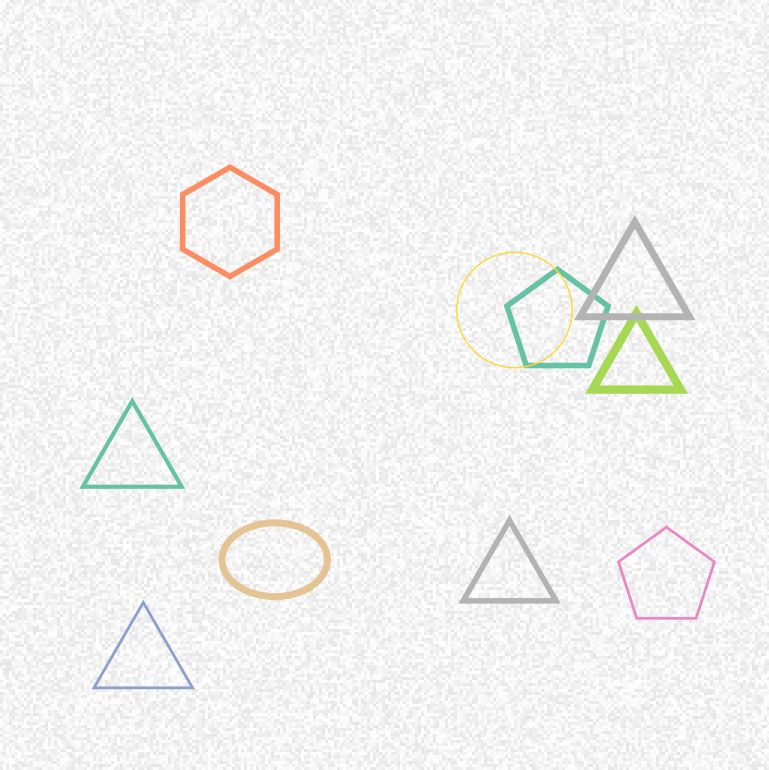[{"shape": "pentagon", "thickness": 2, "radius": 0.35, "center": [0.724, 0.581]}, {"shape": "triangle", "thickness": 1.5, "radius": 0.37, "center": [0.172, 0.405]}, {"shape": "hexagon", "thickness": 2, "radius": 0.35, "center": [0.299, 0.712]}, {"shape": "triangle", "thickness": 1, "radius": 0.37, "center": [0.186, 0.144]}, {"shape": "pentagon", "thickness": 1, "radius": 0.33, "center": [0.865, 0.25]}, {"shape": "triangle", "thickness": 3, "radius": 0.33, "center": [0.827, 0.527]}, {"shape": "circle", "thickness": 0.5, "radius": 0.37, "center": [0.668, 0.597]}, {"shape": "oval", "thickness": 2.5, "radius": 0.34, "center": [0.357, 0.273]}, {"shape": "triangle", "thickness": 2, "radius": 0.35, "center": [0.662, 0.255]}, {"shape": "triangle", "thickness": 2.5, "radius": 0.41, "center": [0.824, 0.63]}]